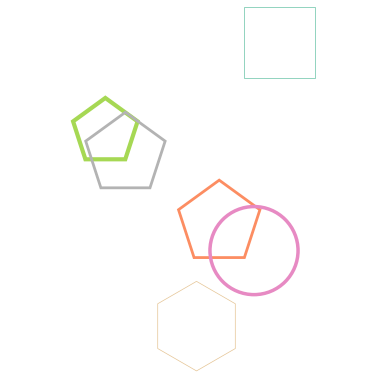[{"shape": "square", "thickness": 0.5, "radius": 0.46, "center": [0.726, 0.889]}, {"shape": "pentagon", "thickness": 2, "radius": 0.56, "center": [0.569, 0.421]}, {"shape": "circle", "thickness": 2.5, "radius": 0.57, "center": [0.66, 0.349]}, {"shape": "pentagon", "thickness": 3, "radius": 0.44, "center": [0.274, 0.658]}, {"shape": "hexagon", "thickness": 0.5, "radius": 0.58, "center": [0.51, 0.153]}, {"shape": "pentagon", "thickness": 2, "radius": 0.54, "center": [0.326, 0.6]}]